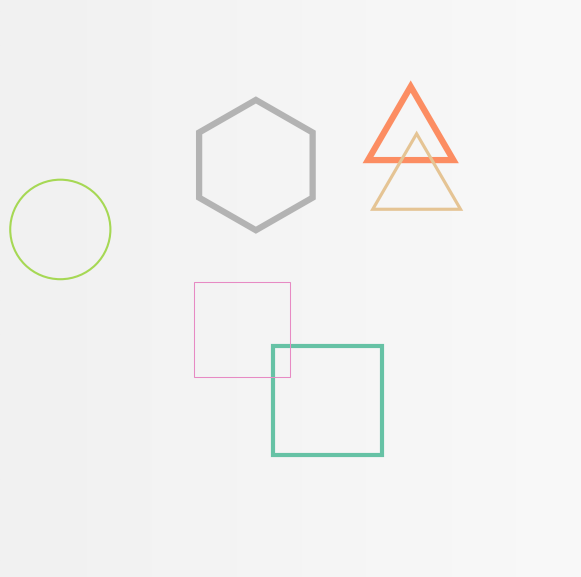[{"shape": "square", "thickness": 2, "radius": 0.47, "center": [0.563, 0.306]}, {"shape": "triangle", "thickness": 3, "radius": 0.42, "center": [0.707, 0.764]}, {"shape": "square", "thickness": 0.5, "radius": 0.41, "center": [0.417, 0.429]}, {"shape": "circle", "thickness": 1, "radius": 0.43, "center": [0.104, 0.602]}, {"shape": "triangle", "thickness": 1.5, "radius": 0.44, "center": [0.717, 0.68]}, {"shape": "hexagon", "thickness": 3, "radius": 0.56, "center": [0.44, 0.713]}]